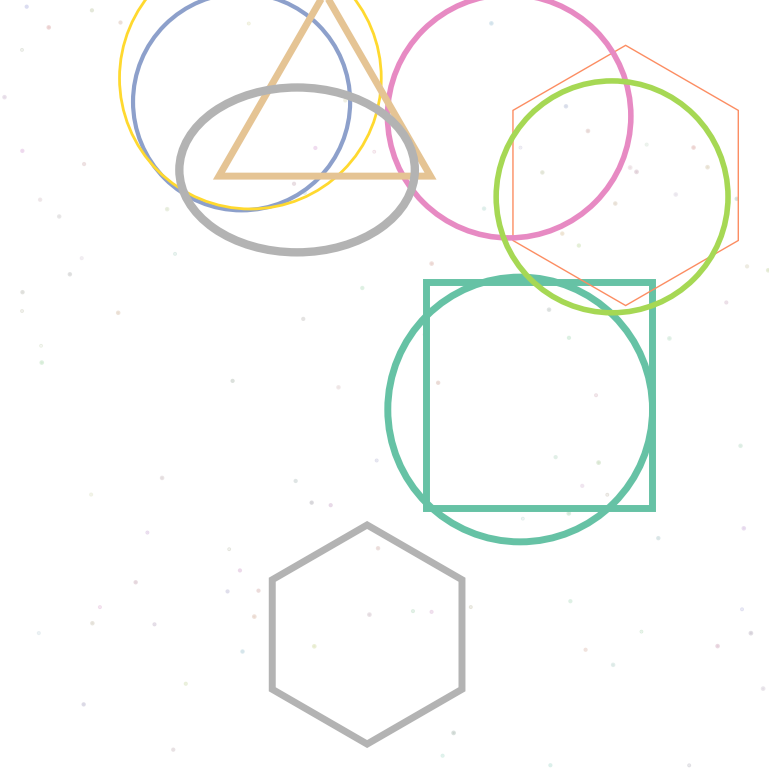[{"shape": "circle", "thickness": 2.5, "radius": 0.86, "center": [0.676, 0.468]}, {"shape": "square", "thickness": 2.5, "radius": 0.73, "center": [0.7, 0.487]}, {"shape": "hexagon", "thickness": 0.5, "radius": 0.84, "center": [0.813, 0.772]}, {"shape": "circle", "thickness": 1.5, "radius": 0.7, "center": [0.314, 0.868]}, {"shape": "circle", "thickness": 2, "radius": 0.79, "center": [0.661, 0.849]}, {"shape": "circle", "thickness": 2, "radius": 0.75, "center": [0.795, 0.744]}, {"shape": "circle", "thickness": 1, "radius": 0.85, "center": [0.325, 0.899]}, {"shape": "triangle", "thickness": 2.5, "radius": 0.79, "center": [0.422, 0.851]}, {"shape": "hexagon", "thickness": 2.5, "radius": 0.71, "center": [0.477, 0.176]}, {"shape": "oval", "thickness": 3, "radius": 0.76, "center": [0.386, 0.779]}]